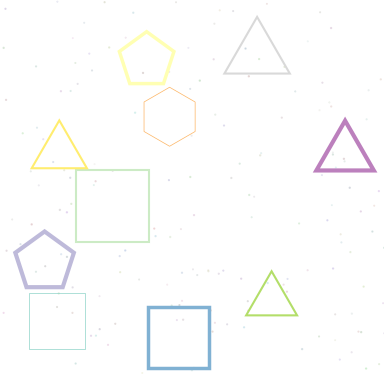[{"shape": "square", "thickness": 0.5, "radius": 0.36, "center": [0.149, 0.167]}, {"shape": "pentagon", "thickness": 2.5, "radius": 0.37, "center": [0.381, 0.843]}, {"shape": "pentagon", "thickness": 3, "radius": 0.4, "center": [0.116, 0.319]}, {"shape": "square", "thickness": 2.5, "radius": 0.4, "center": [0.463, 0.123]}, {"shape": "hexagon", "thickness": 0.5, "radius": 0.38, "center": [0.44, 0.697]}, {"shape": "triangle", "thickness": 1.5, "radius": 0.38, "center": [0.705, 0.219]}, {"shape": "triangle", "thickness": 1.5, "radius": 0.49, "center": [0.668, 0.858]}, {"shape": "triangle", "thickness": 3, "radius": 0.43, "center": [0.896, 0.6]}, {"shape": "square", "thickness": 1.5, "radius": 0.47, "center": [0.291, 0.465]}, {"shape": "triangle", "thickness": 1.5, "radius": 0.41, "center": [0.154, 0.604]}]